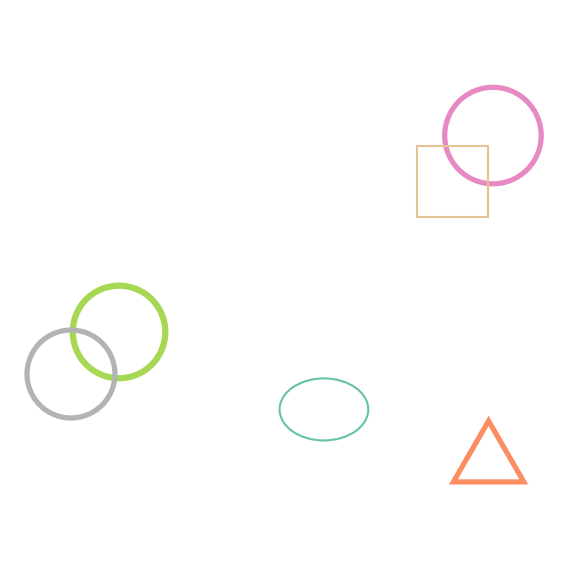[{"shape": "oval", "thickness": 1, "radius": 0.38, "center": [0.561, 0.29]}, {"shape": "triangle", "thickness": 2.5, "radius": 0.35, "center": [0.846, 0.2]}, {"shape": "circle", "thickness": 2.5, "radius": 0.42, "center": [0.854, 0.764]}, {"shape": "circle", "thickness": 3, "radius": 0.4, "center": [0.206, 0.424]}, {"shape": "square", "thickness": 1, "radius": 0.31, "center": [0.784, 0.685]}, {"shape": "circle", "thickness": 2.5, "radius": 0.38, "center": [0.123, 0.351]}]